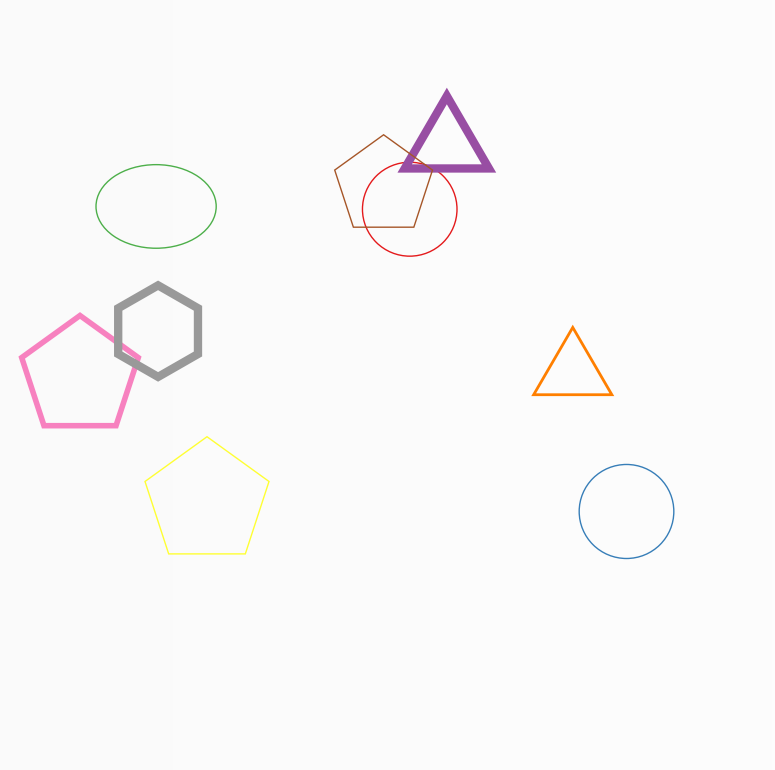[{"shape": "circle", "thickness": 0.5, "radius": 0.3, "center": [0.529, 0.728]}, {"shape": "circle", "thickness": 0.5, "radius": 0.31, "center": [0.808, 0.336]}, {"shape": "oval", "thickness": 0.5, "radius": 0.39, "center": [0.201, 0.732]}, {"shape": "triangle", "thickness": 3, "radius": 0.31, "center": [0.577, 0.813]}, {"shape": "triangle", "thickness": 1, "radius": 0.29, "center": [0.739, 0.517]}, {"shape": "pentagon", "thickness": 0.5, "radius": 0.42, "center": [0.267, 0.349]}, {"shape": "pentagon", "thickness": 0.5, "radius": 0.33, "center": [0.495, 0.759]}, {"shape": "pentagon", "thickness": 2, "radius": 0.4, "center": [0.103, 0.511]}, {"shape": "hexagon", "thickness": 3, "radius": 0.3, "center": [0.204, 0.57]}]